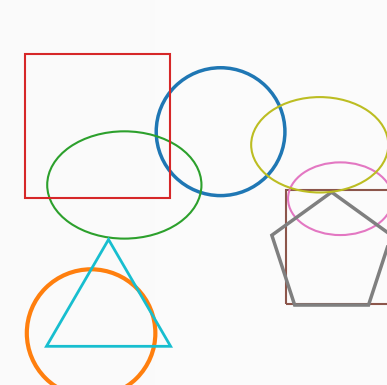[{"shape": "circle", "thickness": 2.5, "radius": 0.83, "center": [0.569, 0.658]}, {"shape": "circle", "thickness": 3, "radius": 0.83, "center": [0.235, 0.135]}, {"shape": "oval", "thickness": 1.5, "radius": 1.0, "center": [0.321, 0.52]}, {"shape": "square", "thickness": 1.5, "radius": 0.93, "center": [0.253, 0.673]}, {"shape": "square", "thickness": 1.5, "radius": 0.74, "center": [0.885, 0.358]}, {"shape": "oval", "thickness": 1.5, "radius": 0.67, "center": [0.878, 0.484]}, {"shape": "pentagon", "thickness": 2.5, "radius": 0.81, "center": [0.856, 0.339]}, {"shape": "oval", "thickness": 1.5, "radius": 0.88, "center": [0.825, 0.624]}, {"shape": "triangle", "thickness": 2, "radius": 0.92, "center": [0.28, 0.193]}]